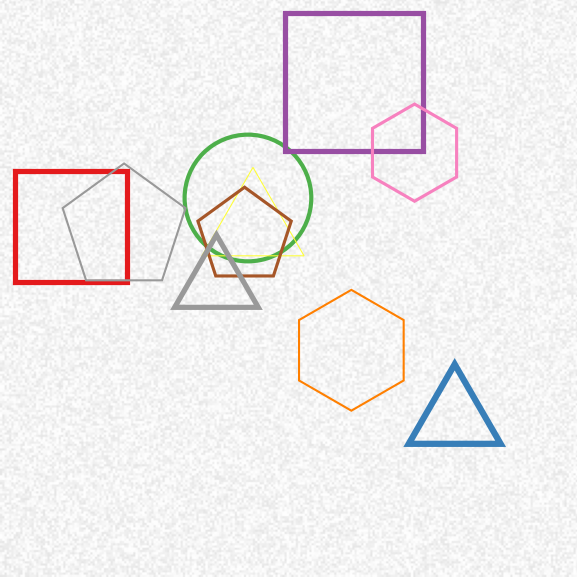[{"shape": "square", "thickness": 2.5, "radius": 0.48, "center": [0.123, 0.607]}, {"shape": "triangle", "thickness": 3, "radius": 0.46, "center": [0.787, 0.277]}, {"shape": "circle", "thickness": 2, "radius": 0.55, "center": [0.429, 0.656]}, {"shape": "square", "thickness": 2.5, "radius": 0.6, "center": [0.613, 0.857]}, {"shape": "hexagon", "thickness": 1, "radius": 0.52, "center": [0.608, 0.393]}, {"shape": "triangle", "thickness": 0.5, "radius": 0.51, "center": [0.438, 0.607]}, {"shape": "pentagon", "thickness": 1.5, "radius": 0.42, "center": [0.424, 0.59]}, {"shape": "hexagon", "thickness": 1.5, "radius": 0.42, "center": [0.718, 0.735]}, {"shape": "triangle", "thickness": 2.5, "radius": 0.42, "center": [0.375, 0.509]}, {"shape": "pentagon", "thickness": 1, "radius": 0.56, "center": [0.215, 0.604]}]